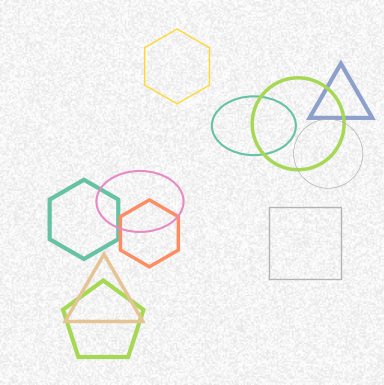[{"shape": "oval", "thickness": 1.5, "radius": 0.55, "center": [0.659, 0.673]}, {"shape": "hexagon", "thickness": 3, "radius": 0.51, "center": [0.218, 0.43]}, {"shape": "hexagon", "thickness": 2.5, "radius": 0.43, "center": [0.388, 0.394]}, {"shape": "triangle", "thickness": 3, "radius": 0.47, "center": [0.886, 0.741]}, {"shape": "oval", "thickness": 1.5, "radius": 0.57, "center": [0.364, 0.477]}, {"shape": "pentagon", "thickness": 3, "radius": 0.55, "center": [0.268, 0.162]}, {"shape": "circle", "thickness": 2.5, "radius": 0.6, "center": [0.774, 0.679]}, {"shape": "hexagon", "thickness": 1, "radius": 0.49, "center": [0.46, 0.828]}, {"shape": "triangle", "thickness": 2.5, "radius": 0.58, "center": [0.27, 0.223]}, {"shape": "circle", "thickness": 0.5, "radius": 0.45, "center": [0.853, 0.601]}, {"shape": "square", "thickness": 1, "radius": 0.47, "center": [0.791, 0.369]}]